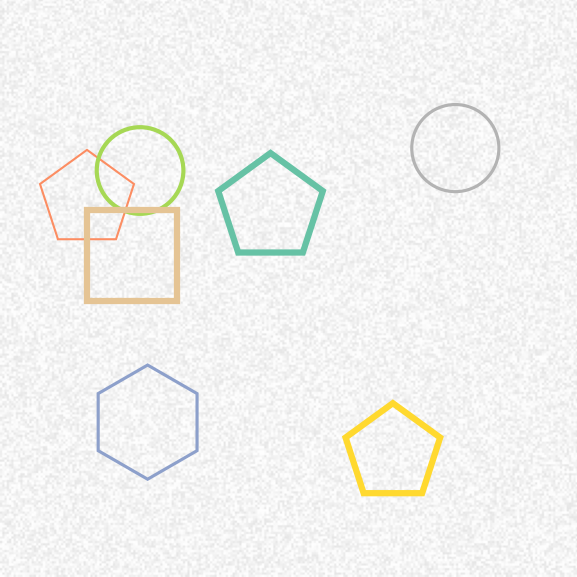[{"shape": "pentagon", "thickness": 3, "radius": 0.48, "center": [0.468, 0.639]}, {"shape": "pentagon", "thickness": 1, "radius": 0.43, "center": [0.151, 0.654]}, {"shape": "hexagon", "thickness": 1.5, "radius": 0.49, "center": [0.256, 0.268]}, {"shape": "circle", "thickness": 2, "radius": 0.38, "center": [0.243, 0.704]}, {"shape": "pentagon", "thickness": 3, "radius": 0.43, "center": [0.68, 0.215]}, {"shape": "square", "thickness": 3, "radius": 0.39, "center": [0.229, 0.557]}, {"shape": "circle", "thickness": 1.5, "radius": 0.38, "center": [0.788, 0.743]}]